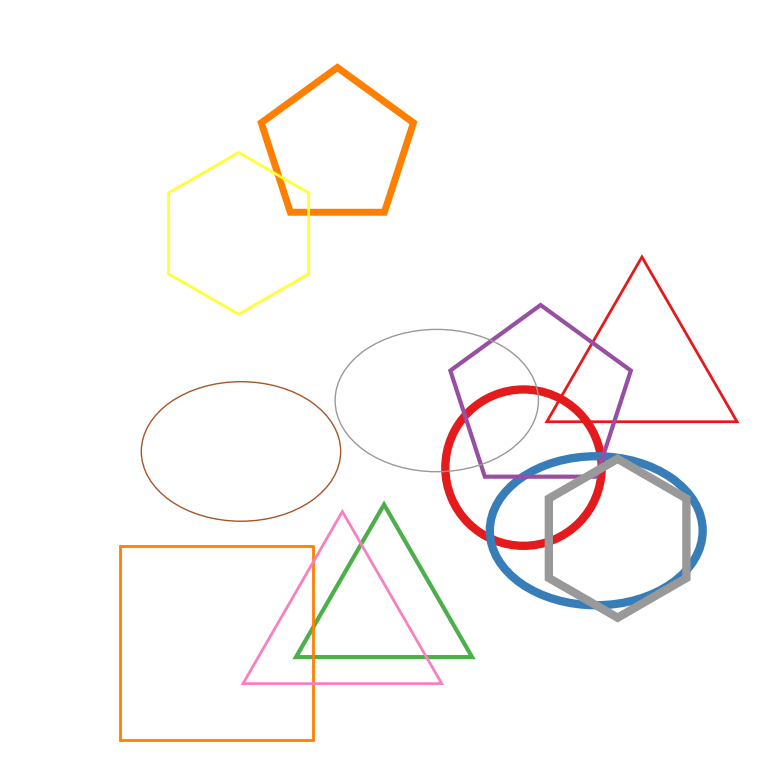[{"shape": "triangle", "thickness": 1, "radius": 0.71, "center": [0.834, 0.524]}, {"shape": "circle", "thickness": 3, "radius": 0.51, "center": [0.68, 0.393]}, {"shape": "oval", "thickness": 3, "radius": 0.69, "center": [0.774, 0.311]}, {"shape": "triangle", "thickness": 1.5, "radius": 0.66, "center": [0.499, 0.213]}, {"shape": "pentagon", "thickness": 1.5, "radius": 0.62, "center": [0.702, 0.481]}, {"shape": "square", "thickness": 1, "radius": 0.63, "center": [0.281, 0.165]}, {"shape": "pentagon", "thickness": 2.5, "radius": 0.52, "center": [0.438, 0.808]}, {"shape": "hexagon", "thickness": 1, "radius": 0.53, "center": [0.31, 0.697]}, {"shape": "oval", "thickness": 0.5, "radius": 0.65, "center": [0.313, 0.414]}, {"shape": "triangle", "thickness": 1, "radius": 0.75, "center": [0.445, 0.187]}, {"shape": "oval", "thickness": 0.5, "radius": 0.66, "center": [0.567, 0.48]}, {"shape": "hexagon", "thickness": 3, "radius": 0.52, "center": [0.802, 0.301]}]